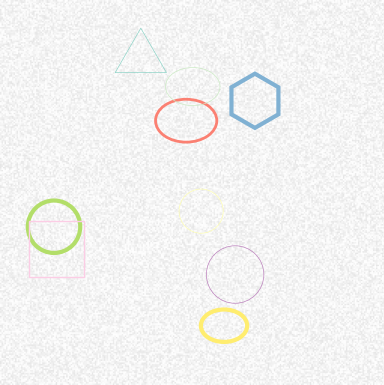[{"shape": "triangle", "thickness": 0.5, "radius": 0.38, "center": [0.366, 0.85]}, {"shape": "circle", "thickness": 0.5, "radius": 0.29, "center": [0.522, 0.452]}, {"shape": "oval", "thickness": 2, "radius": 0.4, "center": [0.484, 0.686]}, {"shape": "hexagon", "thickness": 3, "radius": 0.35, "center": [0.662, 0.738]}, {"shape": "circle", "thickness": 3, "radius": 0.34, "center": [0.14, 0.411]}, {"shape": "square", "thickness": 1, "radius": 0.36, "center": [0.147, 0.353]}, {"shape": "circle", "thickness": 0.5, "radius": 0.37, "center": [0.611, 0.287]}, {"shape": "oval", "thickness": 0.5, "radius": 0.35, "center": [0.501, 0.775]}, {"shape": "oval", "thickness": 3, "radius": 0.3, "center": [0.582, 0.154]}]